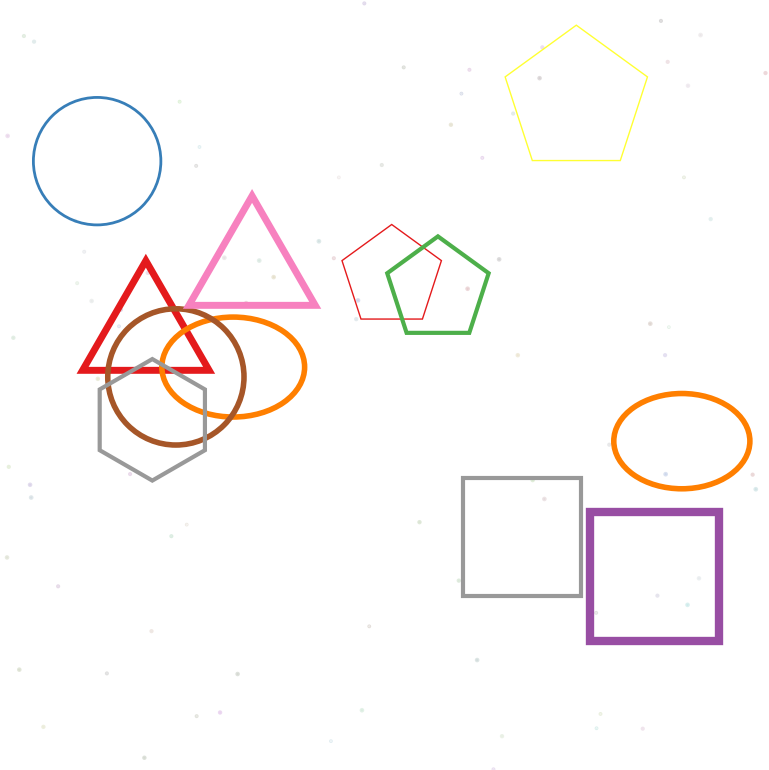[{"shape": "pentagon", "thickness": 0.5, "radius": 0.34, "center": [0.509, 0.641]}, {"shape": "triangle", "thickness": 2.5, "radius": 0.47, "center": [0.189, 0.566]}, {"shape": "circle", "thickness": 1, "radius": 0.41, "center": [0.126, 0.791]}, {"shape": "pentagon", "thickness": 1.5, "radius": 0.35, "center": [0.569, 0.624]}, {"shape": "square", "thickness": 3, "radius": 0.42, "center": [0.85, 0.251]}, {"shape": "oval", "thickness": 2, "radius": 0.46, "center": [0.303, 0.523]}, {"shape": "oval", "thickness": 2, "radius": 0.44, "center": [0.886, 0.427]}, {"shape": "pentagon", "thickness": 0.5, "radius": 0.49, "center": [0.748, 0.87]}, {"shape": "circle", "thickness": 2, "radius": 0.44, "center": [0.228, 0.511]}, {"shape": "triangle", "thickness": 2.5, "radius": 0.47, "center": [0.327, 0.651]}, {"shape": "hexagon", "thickness": 1.5, "radius": 0.39, "center": [0.198, 0.455]}, {"shape": "square", "thickness": 1.5, "radius": 0.38, "center": [0.677, 0.303]}]